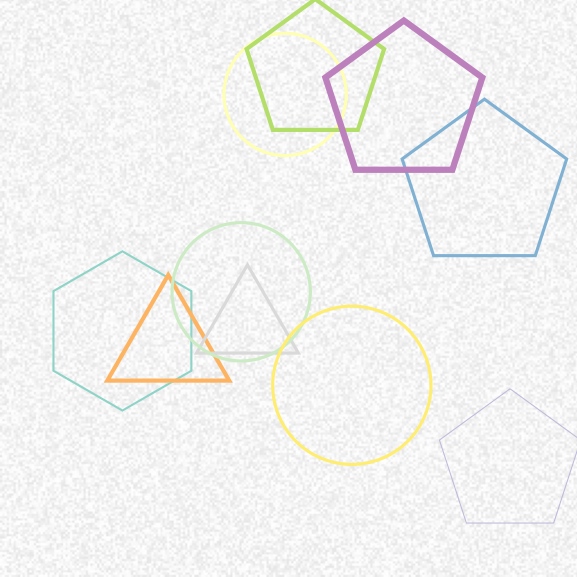[{"shape": "hexagon", "thickness": 1, "radius": 0.69, "center": [0.212, 0.426]}, {"shape": "circle", "thickness": 1.5, "radius": 0.53, "center": [0.494, 0.836]}, {"shape": "pentagon", "thickness": 0.5, "radius": 0.64, "center": [0.883, 0.197]}, {"shape": "pentagon", "thickness": 1.5, "radius": 0.75, "center": [0.839, 0.678]}, {"shape": "triangle", "thickness": 2, "radius": 0.61, "center": [0.291, 0.401]}, {"shape": "pentagon", "thickness": 2, "radius": 0.63, "center": [0.546, 0.876]}, {"shape": "triangle", "thickness": 1.5, "radius": 0.51, "center": [0.428, 0.439]}, {"shape": "pentagon", "thickness": 3, "radius": 0.71, "center": [0.699, 0.821]}, {"shape": "circle", "thickness": 1.5, "radius": 0.6, "center": [0.418, 0.494]}, {"shape": "circle", "thickness": 1.5, "radius": 0.69, "center": [0.609, 0.332]}]